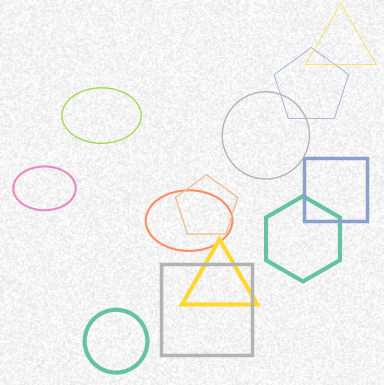[{"shape": "circle", "thickness": 3, "radius": 0.41, "center": [0.301, 0.114]}, {"shape": "hexagon", "thickness": 3, "radius": 0.55, "center": [0.787, 0.38]}, {"shape": "oval", "thickness": 1.5, "radius": 0.56, "center": [0.491, 0.427]}, {"shape": "pentagon", "thickness": 0.5, "radius": 0.51, "center": [0.809, 0.775]}, {"shape": "square", "thickness": 2.5, "radius": 0.41, "center": [0.871, 0.508]}, {"shape": "oval", "thickness": 1.5, "radius": 0.41, "center": [0.116, 0.511]}, {"shape": "oval", "thickness": 1, "radius": 0.51, "center": [0.264, 0.7]}, {"shape": "triangle", "thickness": 3, "radius": 0.56, "center": [0.57, 0.266]}, {"shape": "triangle", "thickness": 0.5, "radius": 0.53, "center": [0.885, 0.885]}, {"shape": "pentagon", "thickness": 1, "radius": 0.42, "center": [0.537, 0.461]}, {"shape": "circle", "thickness": 1, "radius": 0.57, "center": [0.69, 0.648]}, {"shape": "square", "thickness": 2.5, "radius": 0.59, "center": [0.537, 0.196]}]